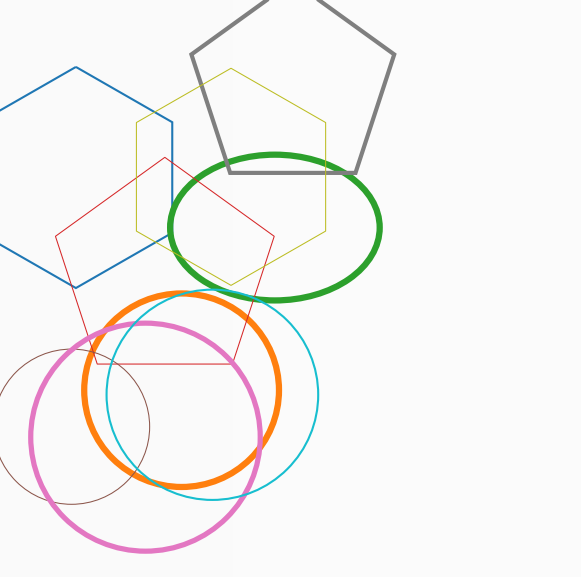[{"shape": "hexagon", "thickness": 1, "radius": 0.96, "center": [0.131, 0.692]}, {"shape": "circle", "thickness": 3, "radius": 0.84, "center": [0.312, 0.323]}, {"shape": "oval", "thickness": 3, "radius": 0.9, "center": [0.473, 0.605]}, {"shape": "pentagon", "thickness": 0.5, "radius": 0.99, "center": [0.284, 0.529]}, {"shape": "circle", "thickness": 0.5, "radius": 0.67, "center": [0.123, 0.26]}, {"shape": "circle", "thickness": 2.5, "radius": 0.99, "center": [0.25, 0.242]}, {"shape": "pentagon", "thickness": 2, "radius": 0.92, "center": [0.504, 0.848]}, {"shape": "hexagon", "thickness": 0.5, "radius": 0.94, "center": [0.397, 0.693]}, {"shape": "circle", "thickness": 1, "radius": 0.91, "center": [0.365, 0.316]}]